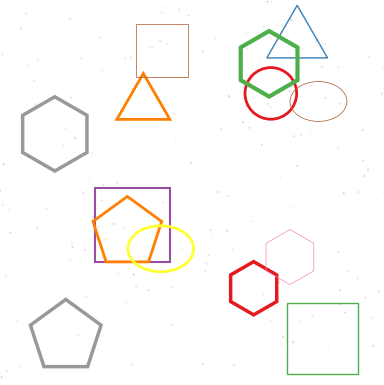[{"shape": "hexagon", "thickness": 2.5, "radius": 0.35, "center": [0.659, 0.251]}, {"shape": "circle", "thickness": 2, "radius": 0.34, "center": [0.703, 0.757]}, {"shape": "triangle", "thickness": 1, "radius": 0.46, "center": [0.772, 0.895]}, {"shape": "square", "thickness": 1, "radius": 0.46, "center": [0.838, 0.12]}, {"shape": "hexagon", "thickness": 3, "radius": 0.43, "center": [0.699, 0.834]}, {"shape": "square", "thickness": 1.5, "radius": 0.48, "center": [0.344, 0.415]}, {"shape": "triangle", "thickness": 2, "radius": 0.4, "center": [0.372, 0.73]}, {"shape": "pentagon", "thickness": 2, "radius": 0.47, "center": [0.331, 0.396]}, {"shape": "oval", "thickness": 2, "radius": 0.43, "center": [0.417, 0.354]}, {"shape": "oval", "thickness": 0.5, "radius": 0.37, "center": [0.827, 0.736]}, {"shape": "square", "thickness": 0.5, "radius": 0.34, "center": [0.42, 0.869]}, {"shape": "hexagon", "thickness": 0.5, "radius": 0.36, "center": [0.753, 0.332]}, {"shape": "hexagon", "thickness": 2.5, "radius": 0.48, "center": [0.142, 0.652]}, {"shape": "pentagon", "thickness": 2.5, "radius": 0.48, "center": [0.171, 0.126]}]